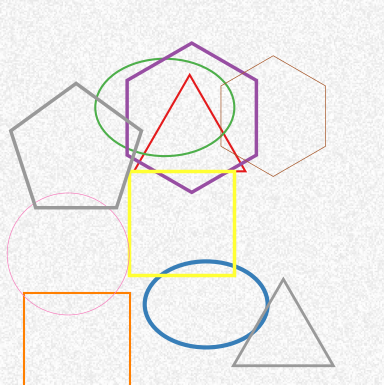[{"shape": "triangle", "thickness": 1.5, "radius": 0.84, "center": [0.493, 0.639]}, {"shape": "oval", "thickness": 3, "radius": 0.8, "center": [0.536, 0.209]}, {"shape": "oval", "thickness": 1.5, "radius": 0.9, "center": [0.428, 0.721]}, {"shape": "hexagon", "thickness": 2.5, "radius": 0.97, "center": [0.498, 0.694]}, {"shape": "square", "thickness": 1.5, "radius": 0.69, "center": [0.199, 0.102]}, {"shape": "square", "thickness": 2.5, "radius": 0.68, "center": [0.471, 0.421]}, {"shape": "hexagon", "thickness": 0.5, "radius": 0.78, "center": [0.71, 0.698]}, {"shape": "circle", "thickness": 0.5, "radius": 0.79, "center": [0.177, 0.34]}, {"shape": "triangle", "thickness": 2, "radius": 0.75, "center": [0.736, 0.125]}, {"shape": "pentagon", "thickness": 2.5, "radius": 0.89, "center": [0.198, 0.605]}]